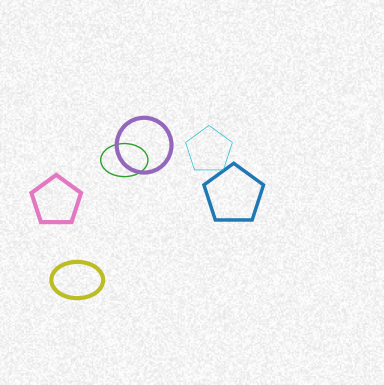[{"shape": "pentagon", "thickness": 2.5, "radius": 0.41, "center": [0.607, 0.494]}, {"shape": "oval", "thickness": 1, "radius": 0.31, "center": [0.323, 0.584]}, {"shape": "circle", "thickness": 3, "radius": 0.36, "center": [0.374, 0.623]}, {"shape": "pentagon", "thickness": 3, "radius": 0.34, "center": [0.146, 0.478]}, {"shape": "oval", "thickness": 3, "radius": 0.34, "center": [0.201, 0.273]}, {"shape": "pentagon", "thickness": 0.5, "radius": 0.32, "center": [0.543, 0.61]}]